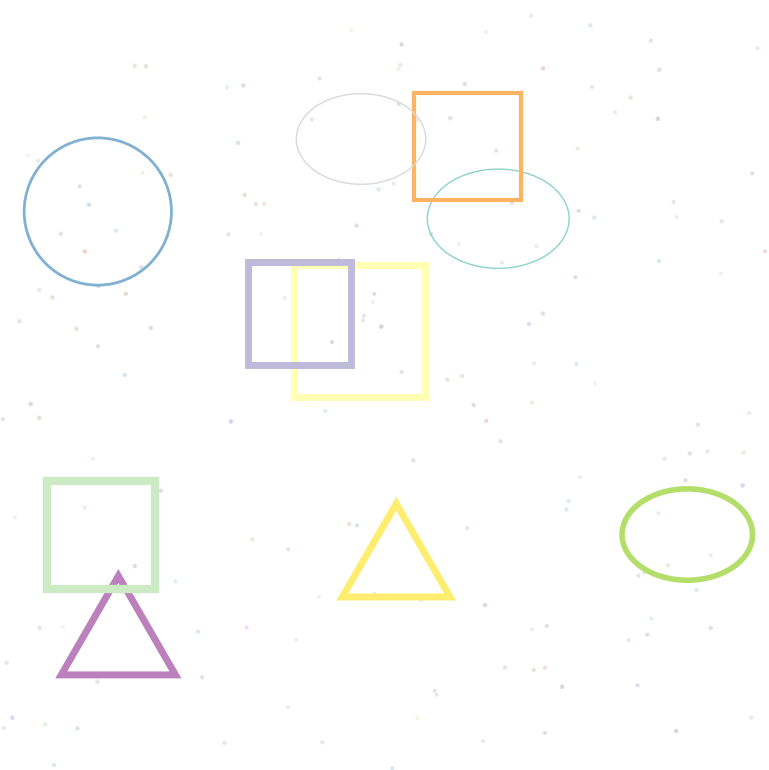[{"shape": "oval", "thickness": 0.5, "radius": 0.46, "center": [0.647, 0.716]}, {"shape": "square", "thickness": 2.5, "radius": 0.43, "center": [0.467, 0.57]}, {"shape": "square", "thickness": 2.5, "radius": 0.34, "center": [0.389, 0.593]}, {"shape": "circle", "thickness": 1, "radius": 0.48, "center": [0.127, 0.725]}, {"shape": "square", "thickness": 1.5, "radius": 0.35, "center": [0.607, 0.81]}, {"shape": "oval", "thickness": 2, "radius": 0.42, "center": [0.893, 0.306]}, {"shape": "oval", "thickness": 0.5, "radius": 0.42, "center": [0.469, 0.82]}, {"shape": "triangle", "thickness": 2.5, "radius": 0.43, "center": [0.154, 0.166]}, {"shape": "square", "thickness": 3, "radius": 0.35, "center": [0.131, 0.305]}, {"shape": "triangle", "thickness": 2.5, "radius": 0.4, "center": [0.515, 0.265]}]